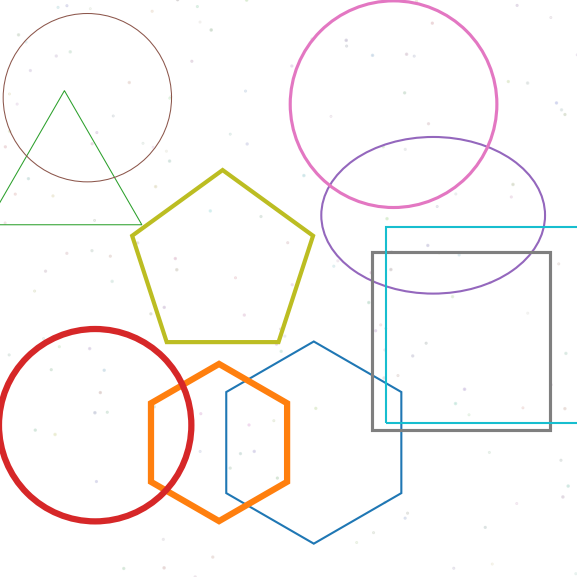[{"shape": "hexagon", "thickness": 1, "radius": 0.88, "center": [0.543, 0.233]}, {"shape": "hexagon", "thickness": 3, "radius": 0.68, "center": [0.379, 0.233]}, {"shape": "triangle", "thickness": 0.5, "radius": 0.77, "center": [0.112, 0.687]}, {"shape": "circle", "thickness": 3, "radius": 0.83, "center": [0.165, 0.263]}, {"shape": "oval", "thickness": 1, "radius": 0.97, "center": [0.75, 0.626]}, {"shape": "circle", "thickness": 0.5, "radius": 0.73, "center": [0.151, 0.83]}, {"shape": "circle", "thickness": 1.5, "radius": 0.89, "center": [0.681, 0.819]}, {"shape": "square", "thickness": 1.5, "radius": 0.77, "center": [0.798, 0.408]}, {"shape": "pentagon", "thickness": 2, "radius": 0.82, "center": [0.385, 0.54]}, {"shape": "square", "thickness": 1, "radius": 0.85, "center": [0.838, 0.437]}]